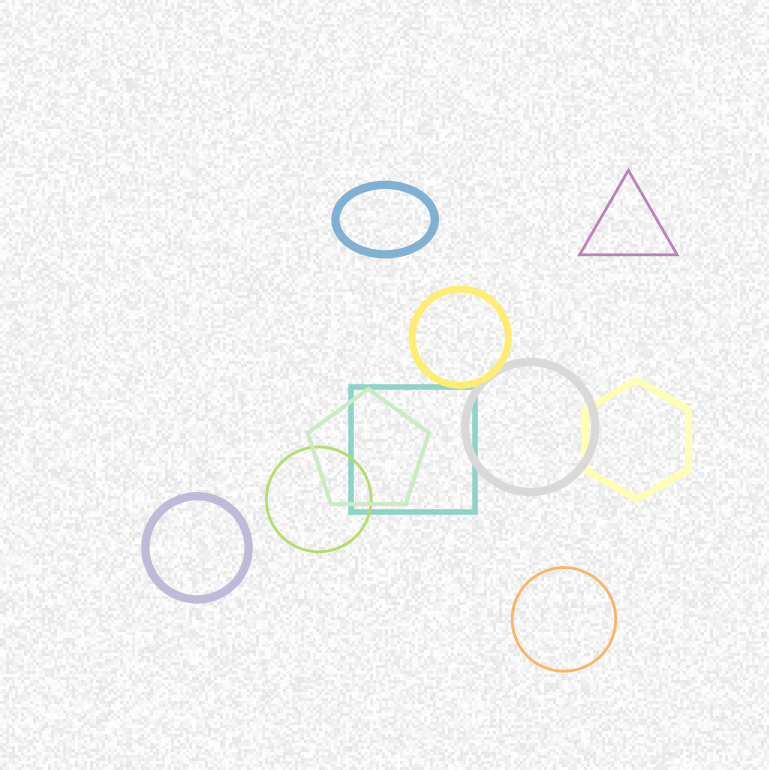[{"shape": "square", "thickness": 2, "radius": 0.4, "center": [0.537, 0.416]}, {"shape": "hexagon", "thickness": 2.5, "radius": 0.39, "center": [0.827, 0.429]}, {"shape": "circle", "thickness": 3, "radius": 0.34, "center": [0.256, 0.289]}, {"shape": "oval", "thickness": 3, "radius": 0.32, "center": [0.5, 0.715]}, {"shape": "circle", "thickness": 1, "radius": 0.34, "center": [0.732, 0.196]}, {"shape": "circle", "thickness": 1, "radius": 0.34, "center": [0.414, 0.351]}, {"shape": "circle", "thickness": 3, "radius": 0.42, "center": [0.689, 0.445]}, {"shape": "triangle", "thickness": 1, "radius": 0.37, "center": [0.816, 0.706]}, {"shape": "pentagon", "thickness": 1.5, "radius": 0.41, "center": [0.478, 0.412]}, {"shape": "circle", "thickness": 2.5, "radius": 0.31, "center": [0.598, 0.562]}]